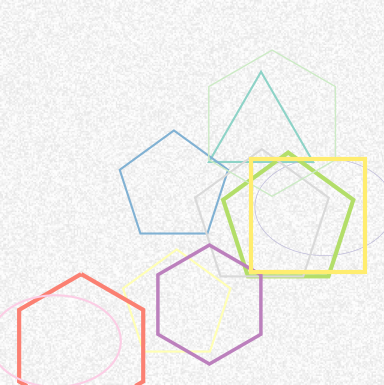[{"shape": "triangle", "thickness": 1.5, "radius": 0.78, "center": [0.678, 0.657]}, {"shape": "pentagon", "thickness": 1.5, "radius": 0.73, "center": [0.459, 0.206]}, {"shape": "oval", "thickness": 0.5, "radius": 0.9, "center": [0.842, 0.462]}, {"shape": "hexagon", "thickness": 3, "radius": 0.93, "center": [0.211, 0.102]}, {"shape": "pentagon", "thickness": 1.5, "radius": 0.74, "center": [0.452, 0.513]}, {"shape": "pentagon", "thickness": 3, "radius": 0.89, "center": [0.749, 0.426]}, {"shape": "oval", "thickness": 1.5, "radius": 0.85, "center": [0.144, 0.114]}, {"shape": "pentagon", "thickness": 1.5, "radius": 0.91, "center": [0.68, 0.43]}, {"shape": "hexagon", "thickness": 2.5, "radius": 0.77, "center": [0.544, 0.209]}, {"shape": "hexagon", "thickness": 1, "radius": 0.95, "center": [0.707, 0.68]}, {"shape": "square", "thickness": 3, "radius": 0.73, "center": [0.8, 0.44]}]